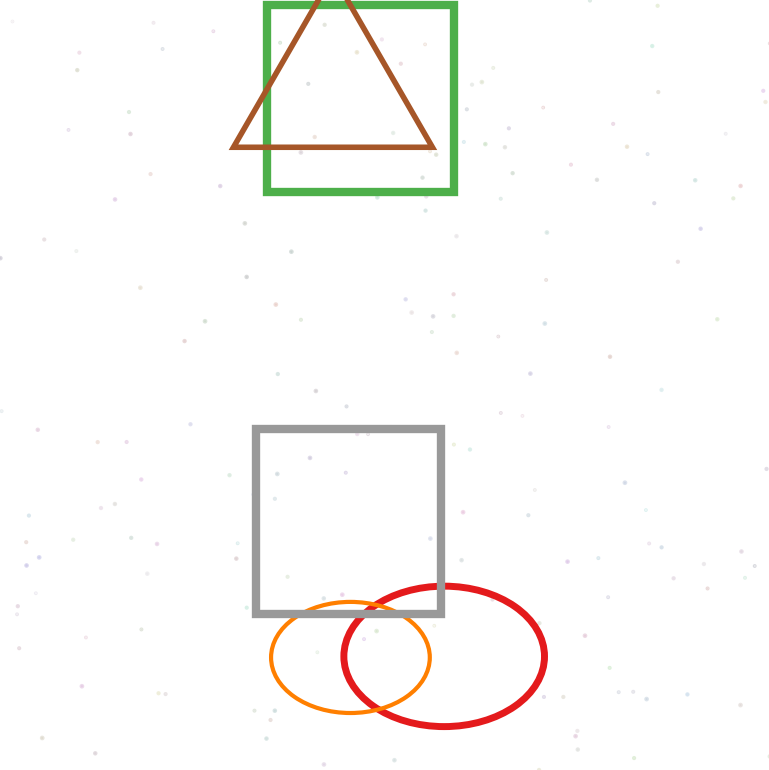[{"shape": "oval", "thickness": 2.5, "radius": 0.65, "center": [0.577, 0.148]}, {"shape": "square", "thickness": 3, "radius": 0.61, "center": [0.468, 0.872]}, {"shape": "oval", "thickness": 1.5, "radius": 0.52, "center": [0.455, 0.146]}, {"shape": "triangle", "thickness": 2, "radius": 0.75, "center": [0.432, 0.883]}, {"shape": "square", "thickness": 3, "radius": 0.6, "center": [0.453, 0.323]}]